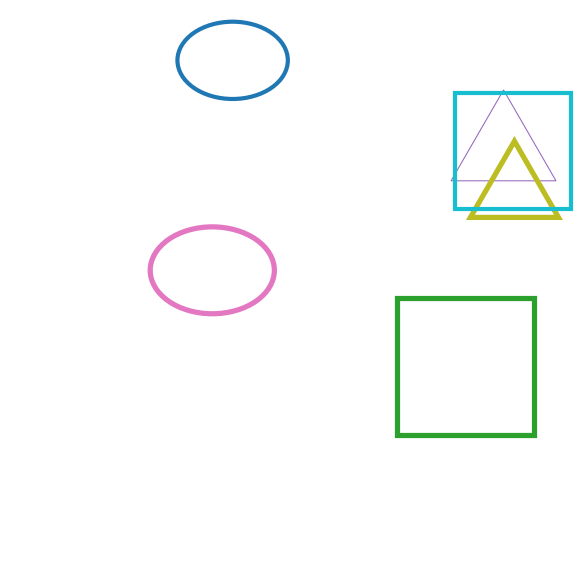[{"shape": "oval", "thickness": 2, "radius": 0.48, "center": [0.403, 0.895]}, {"shape": "square", "thickness": 2.5, "radius": 0.6, "center": [0.806, 0.365]}, {"shape": "triangle", "thickness": 0.5, "radius": 0.52, "center": [0.872, 0.738]}, {"shape": "oval", "thickness": 2.5, "radius": 0.54, "center": [0.368, 0.531]}, {"shape": "triangle", "thickness": 2.5, "radius": 0.44, "center": [0.891, 0.667]}, {"shape": "square", "thickness": 2, "radius": 0.5, "center": [0.888, 0.738]}]